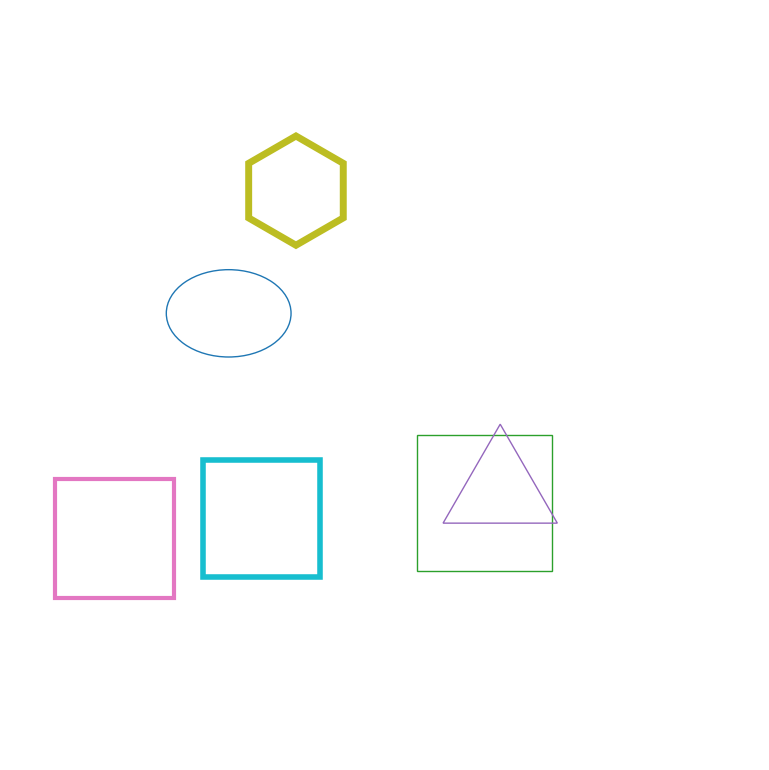[{"shape": "oval", "thickness": 0.5, "radius": 0.41, "center": [0.297, 0.593]}, {"shape": "square", "thickness": 0.5, "radius": 0.44, "center": [0.629, 0.346]}, {"shape": "triangle", "thickness": 0.5, "radius": 0.43, "center": [0.65, 0.363]}, {"shape": "square", "thickness": 1.5, "radius": 0.39, "center": [0.149, 0.301]}, {"shape": "hexagon", "thickness": 2.5, "radius": 0.35, "center": [0.384, 0.752]}, {"shape": "square", "thickness": 2, "radius": 0.38, "center": [0.339, 0.326]}]